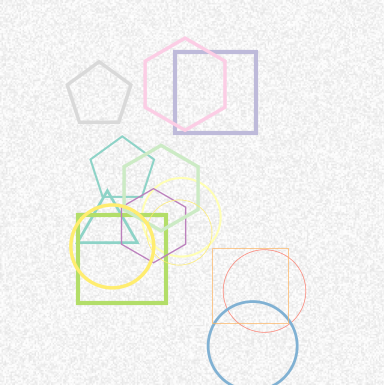[{"shape": "pentagon", "thickness": 1.5, "radius": 0.43, "center": [0.318, 0.559]}, {"shape": "triangle", "thickness": 2, "radius": 0.45, "center": [0.279, 0.415]}, {"shape": "circle", "thickness": 1.5, "radius": 0.51, "center": [0.471, 0.436]}, {"shape": "square", "thickness": 3, "radius": 0.52, "center": [0.56, 0.76]}, {"shape": "circle", "thickness": 0.5, "radius": 0.54, "center": [0.687, 0.244]}, {"shape": "circle", "thickness": 2, "radius": 0.58, "center": [0.656, 0.101]}, {"shape": "square", "thickness": 0.5, "radius": 0.49, "center": [0.649, 0.258]}, {"shape": "square", "thickness": 3, "radius": 0.57, "center": [0.317, 0.327]}, {"shape": "hexagon", "thickness": 2.5, "radius": 0.6, "center": [0.481, 0.781]}, {"shape": "pentagon", "thickness": 2.5, "radius": 0.43, "center": [0.257, 0.753]}, {"shape": "hexagon", "thickness": 1, "radius": 0.48, "center": [0.399, 0.414]}, {"shape": "hexagon", "thickness": 2.5, "radius": 0.55, "center": [0.418, 0.511]}, {"shape": "circle", "thickness": 0.5, "radius": 0.42, "center": [0.466, 0.396]}, {"shape": "circle", "thickness": 2.5, "radius": 0.54, "center": [0.292, 0.36]}]